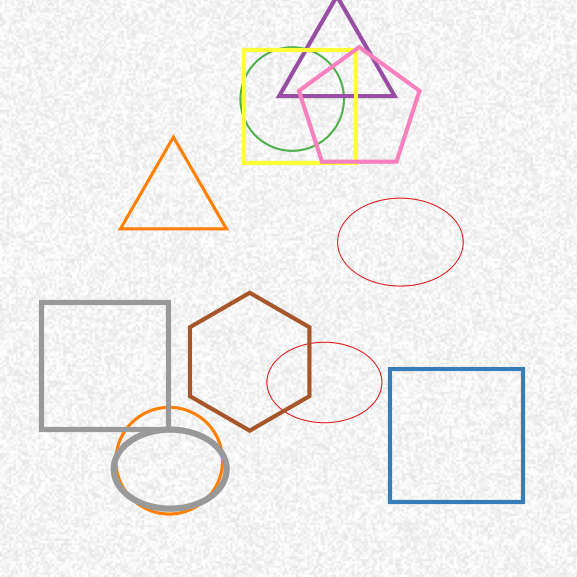[{"shape": "oval", "thickness": 0.5, "radius": 0.54, "center": [0.693, 0.58]}, {"shape": "oval", "thickness": 0.5, "radius": 0.5, "center": [0.562, 0.337]}, {"shape": "square", "thickness": 2, "radius": 0.57, "center": [0.791, 0.246]}, {"shape": "circle", "thickness": 1, "radius": 0.45, "center": [0.506, 0.828]}, {"shape": "triangle", "thickness": 2, "radius": 0.58, "center": [0.583, 0.89]}, {"shape": "triangle", "thickness": 1.5, "radius": 0.53, "center": [0.3, 0.656]}, {"shape": "circle", "thickness": 1.5, "radius": 0.46, "center": [0.293, 0.201]}, {"shape": "square", "thickness": 2, "radius": 0.49, "center": [0.52, 0.815]}, {"shape": "hexagon", "thickness": 2, "radius": 0.6, "center": [0.432, 0.373]}, {"shape": "pentagon", "thickness": 2, "radius": 0.55, "center": [0.622, 0.808]}, {"shape": "oval", "thickness": 3, "radius": 0.49, "center": [0.295, 0.187]}, {"shape": "square", "thickness": 2.5, "radius": 0.55, "center": [0.181, 0.366]}]